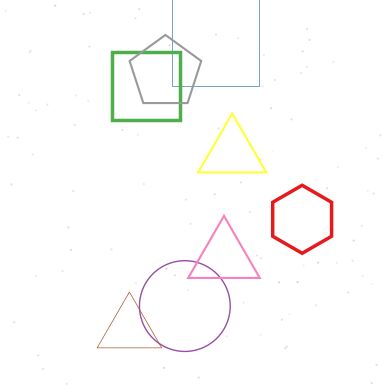[{"shape": "hexagon", "thickness": 2.5, "radius": 0.44, "center": [0.785, 0.43]}, {"shape": "square", "thickness": 0.5, "radius": 0.57, "center": [0.56, 0.889]}, {"shape": "square", "thickness": 2.5, "radius": 0.44, "center": [0.38, 0.776]}, {"shape": "circle", "thickness": 1, "radius": 0.59, "center": [0.48, 0.205]}, {"shape": "triangle", "thickness": 1.5, "radius": 0.51, "center": [0.603, 0.603]}, {"shape": "triangle", "thickness": 0.5, "radius": 0.48, "center": [0.336, 0.145]}, {"shape": "triangle", "thickness": 1.5, "radius": 0.54, "center": [0.582, 0.332]}, {"shape": "pentagon", "thickness": 1.5, "radius": 0.49, "center": [0.43, 0.811]}]